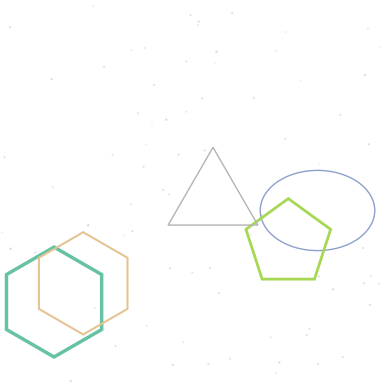[{"shape": "hexagon", "thickness": 2.5, "radius": 0.71, "center": [0.14, 0.216]}, {"shape": "oval", "thickness": 1, "radius": 0.74, "center": [0.825, 0.453]}, {"shape": "pentagon", "thickness": 2, "radius": 0.58, "center": [0.749, 0.369]}, {"shape": "hexagon", "thickness": 1.5, "radius": 0.66, "center": [0.216, 0.264]}, {"shape": "triangle", "thickness": 1, "radius": 0.67, "center": [0.553, 0.483]}]